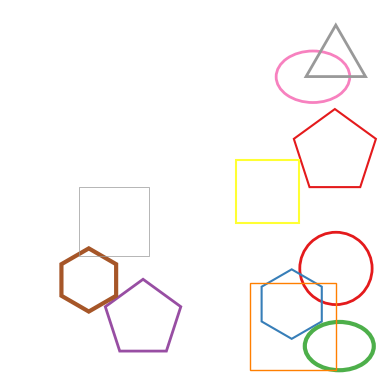[{"shape": "circle", "thickness": 2, "radius": 0.47, "center": [0.873, 0.303]}, {"shape": "pentagon", "thickness": 1.5, "radius": 0.56, "center": [0.87, 0.605]}, {"shape": "hexagon", "thickness": 1.5, "radius": 0.45, "center": [0.758, 0.21]}, {"shape": "oval", "thickness": 3, "radius": 0.45, "center": [0.881, 0.101]}, {"shape": "pentagon", "thickness": 2, "radius": 0.52, "center": [0.372, 0.172]}, {"shape": "square", "thickness": 1, "radius": 0.56, "center": [0.761, 0.153]}, {"shape": "square", "thickness": 1.5, "radius": 0.41, "center": [0.694, 0.503]}, {"shape": "hexagon", "thickness": 3, "radius": 0.41, "center": [0.231, 0.273]}, {"shape": "oval", "thickness": 2, "radius": 0.48, "center": [0.813, 0.801]}, {"shape": "square", "thickness": 0.5, "radius": 0.45, "center": [0.296, 0.425]}, {"shape": "triangle", "thickness": 2, "radius": 0.45, "center": [0.872, 0.846]}]